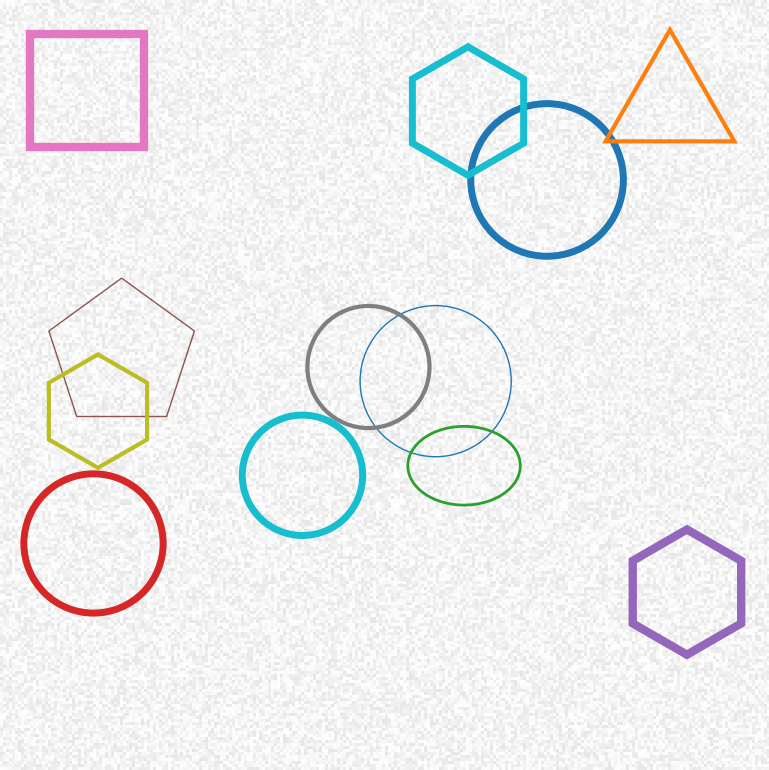[{"shape": "circle", "thickness": 0.5, "radius": 0.49, "center": [0.566, 0.505]}, {"shape": "circle", "thickness": 2.5, "radius": 0.5, "center": [0.71, 0.766]}, {"shape": "triangle", "thickness": 1.5, "radius": 0.48, "center": [0.87, 0.865]}, {"shape": "oval", "thickness": 1, "radius": 0.37, "center": [0.603, 0.395]}, {"shape": "circle", "thickness": 2.5, "radius": 0.45, "center": [0.121, 0.294]}, {"shape": "hexagon", "thickness": 3, "radius": 0.41, "center": [0.892, 0.231]}, {"shape": "pentagon", "thickness": 0.5, "radius": 0.5, "center": [0.158, 0.539]}, {"shape": "square", "thickness": 3, "radius": 0.37, "center": [0.113, 0.882]}, {"shape": "circle", "thickness": 1.5, "radius": 0.4, "center": [0.479, 0.523]}, {"shape": "hexagon", "thickness": 1.5, "radius": 0.37, "center": [0.127, 0.466]}, {"shape": "circle", "thickness": 2.5, "radius": 0.39, "center": [0.393, 0.383]}, {"shape": "hexagon", "thickness": 2.5, "radius": 0.42, "center": [0.608, 0.856]}]